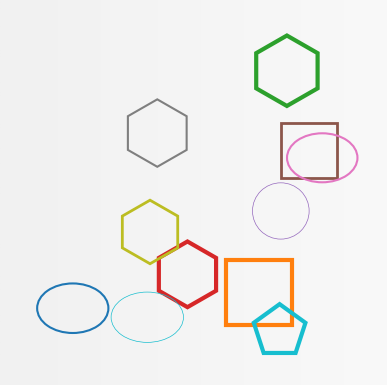[{"shape": "oval", "thickness": 1.5, "radius": 0.46, "center": [0.188, 0.199]}, {"shape": "square", "thickness": 3, "radius": 0.43, "center": [0.669, 0.24]}, {"shape": "hexagon", "thickness": 3, "radius": 0.46, "center": [0.74, 0.816]}, {"shape": "hexagon", "thickness": 3, "radius": 0.43, "center": [0.484, 0.287]}, {"shape": "circle", "thickness": 0.5, "radius": 0.37, "center": [0.725, 0.452]}, {"shape": "square", "thickness": 2, "radius": 0.36, "center": [0.797, 0.609]}, {"shape": "oval", "thickness": 1.5, "radius": 0.45, "center": [0.832, 0.59]}, {"shape": "hexagon", "thickness": 1.5, "radius": 0.44, "center": [0.406, 0.654]}, {"shape": "hexagon", "thickness": 2, "radius": 0.41, "center": [0.387, 0.397]}, {"shape": "pentagon", "thickness": 3, "radius": 0.35, "center": [0.722, 0.14]}, {"shape": "oval", "thickness": 0.5, "radius": 0.47, "center": [0.38, 0.176]}]